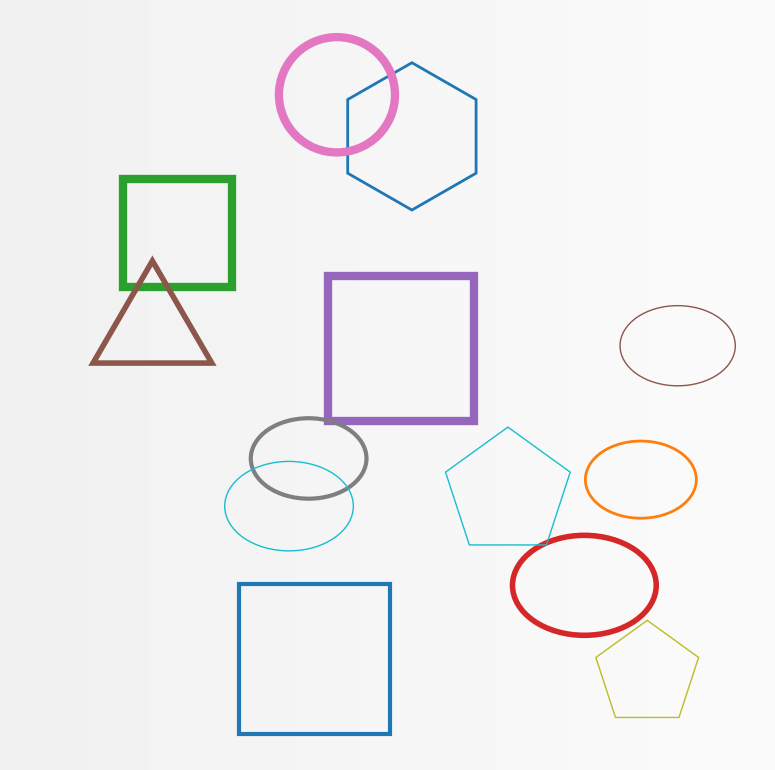[{"shape": "square", "thickness": 1.5, "radius": 0.49, "center": [0.406, 0.144]}, {"shape": "hexagon", "thickness": 1, "radius": 0.48, "center": [0.531, 0.823]}, {"shape": "oval", "thickness": 1, "radius": 0.36, "center": [0.827, 0.377]}, {"shape": "square", "thickness": 3, "radius": 0.35, "center": [0.229, 0.698]}, {"shape": "oval", "thickness": 2, "radius": 0.46, "center": [0.754, 0.24]}, {"shape": "square", "thickness": 3, "radius": 0.47, "center": [0.518, 0.547]}, {"shape": "oval", "thickness": 0.5, "radius": 0.37, "center": [0.874, 0.551]}, {"shape": "triangle", "thickness": 2, "radius": 0.44, "center": [0.197, 0.573]}, {"shape": "circle", "thickness": 3, "radius": 0.37, "center": [0.435, 0.877]}, {"shape": "oval", "thickness": 1.5, "radius": 0.37, "center": [0.398, 0.405]}, {"shape": "pentagon", "thickness": 0.5, "radius": 0.35, "center": [0.835, 0.125]}, {"shape": "oval", "thickness": 0.5, "radius": 0.41, "center": [0.373, 0.343]}, {"shape": "pentagon", "thickness": 0.5, "radius": 0.42, "center": [0.655, 0.361]}]